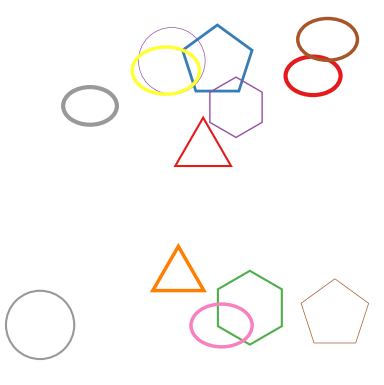[{"shape": "oval", "thickness": 3, "radius": 0.36, "center": [0.813, 0.803]}, {"shape": "triangle", "thickness": 1.5, "radius": 0.42, "center": [0.528, 0.611]}, {"shape": "pentagon", "thickness": 2, "radius": 0.47, "center": [0.565, 0.84]}, {"shape": "hexagon", "thickness": 1.5, "radius": 0.48, "center": [0.649, 0.201]}, {"shape": "circle", "thickness": 0.5, "radius": 0.43, "center": [0.446, 0.842]}, {"shape": "hexagon", "thickness": 1, "radius": 0.39, "center": [0.613, 0.721]}, {"shape": "triangle", "thickness": 2.5, "radius": 0.38, "center": [0.463, 0.284]}, {"shape": "oval", "thickness": 2.5, "radius": 0.44, "center": [0.431, 0.817]}, {"shape": "pentagon", "thickness": 0.5, "radius": 0.46, "center": [0.87, 0.184]}, {"shape": "oval", "thickness": 2.5, "radius": 0.39, "center": [0.851, 0.898]}, {"shape": "oval", "thickness": 2.5, "radius": 0.4, "center": [0.575, 0.155]}, {"shape": "oval", "thickness": 3, "radius": 0.35, "center": [0.234, 0.725]}, {"shape": "circle", "thickness": 1.5, "radius": 0.44, "center": [0.104, 0.156]}]